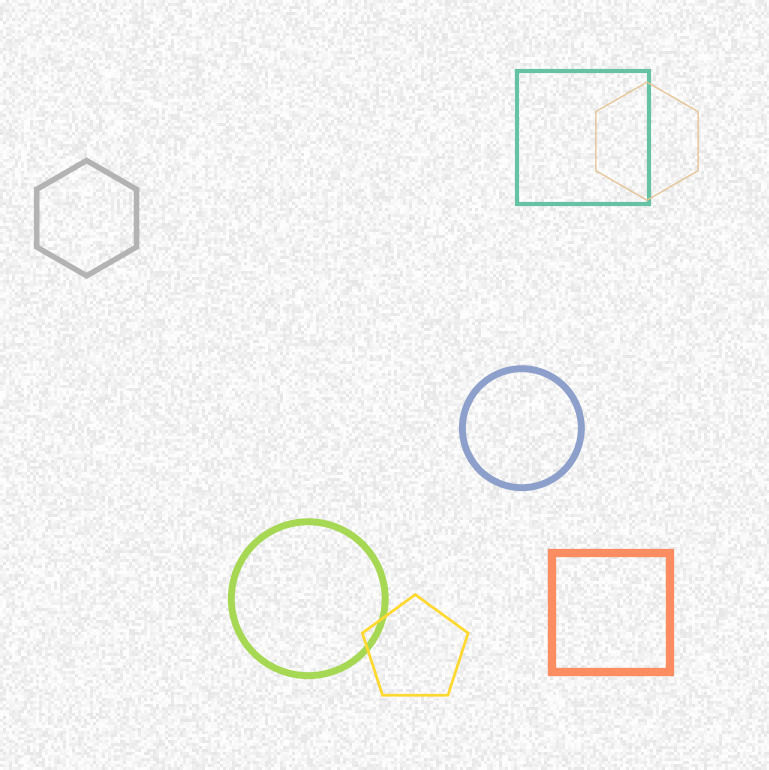[{"shape": "square", "thickness": 1.5, "radius": 0.43, "center": [0.757, 0.821]}, {"shape": "square", "thickness": 3, "radius": 0.38, "center": [0.794, 0.204]}, {"shape": "circle", "thickness": 2.5, "radius": 0.39, "center": [0.678, 0.444]}, {"shape": "circle", "thickness": 2.5, "radius": 0.5, "center": [0.4, 0.222]}, {"shape": "pentagon", "thickness": 1, "radius": 0.36, "center": [0.539, 0.156]}, {"shape": "hexagon", "thickness": 0.5, "radius": 0.38, "center": [0.84, 0.817]}, {"shape": "hexagon", "thickness": 2, "radius": 0.37, "center": [0.113, 0.717]}]